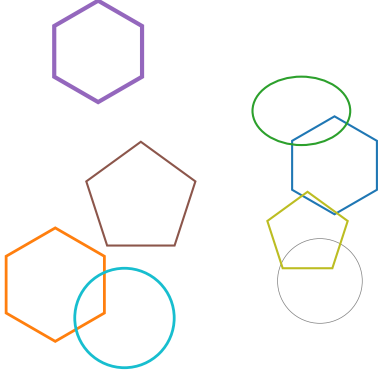[{"shape": "hexagon", "thickness": 1.5, "radius": 0.64, "center": [0.869, 0.571]}, {"shape": "hexagon", "thickness": 2, "radius": 0.74, "center": [0.144, 0.261]}, {"shape": "oval", "thickness": 1.5, "radius": 0.63, "center": [0.783, 0.712]}, {"shape": "hexagon", "thickness": 3, "radius": 0.66, "center": [0.255, 0.867]}, {"shape": "pentagon", "thickness": 1.5, "radius": 0.74, "center": [0.366, 0.483]}, {"shape": "circle", "thickness": 0.5, "radius": 0.55, "center": [0.831, 0.27]}, {"shape": "pentagon", "thickness": 1.5, "radius": 0.55, "center": [0.799, 0.392]}, {"shape": "circle", "thickness": 2, "radius": 0.65, "center": [0.323, 0.174]}]